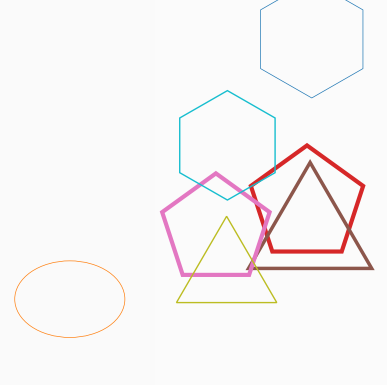[{"shape": "hexagon", "thickness": 0.5, "radius": 0.76, "center": [0.805, 0.898]}, {"shape": "oval", "thickness": 0.5, "radius": 0.71, "center": [0.18, 0.223]}, {"shape": "pentagon", "thickness": 3, "radius": 0.76, "center": [0.792, 0.47]}, {"shape": "triangle", "thickness": 2.5, "radius": 0.92, "center": [0.8, 0.395]}, {"shape": "pentagon", "thickness": 3, "radius": 0.73, "center": [0.557, 0.404]}, {"shape": "triangle", "thickness": 1, "radius": 0.75, "center": [0.585, 0.289]}, {"shape": "hexagon", "thickness": 1, "radius": 0.71, "center": [0.587, 0.623]}]